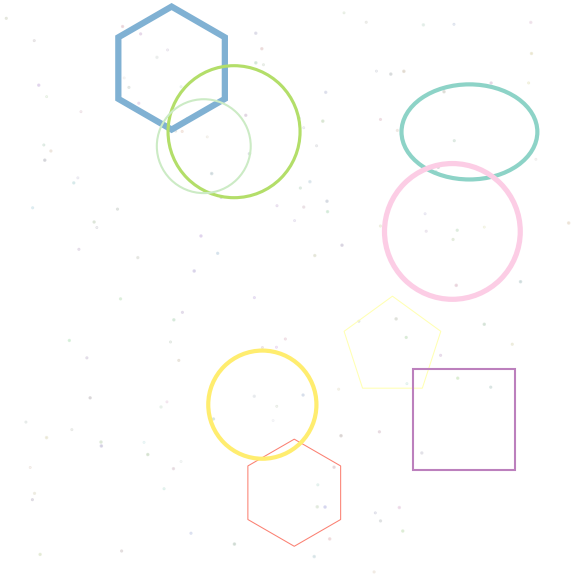[{"shape": "oval", "thickness": 2, "radius": 0.59, "center": [0.813, 0.771]}, {"shape": "pentagon", "thickness": 0.5, "radius": 0.44, "center": [0.68, 0.398]}, {"shape": "hexagon", "thickness": 0.5, "radius": 0.46, "center": [0.51, 0.146]}, {"shape": "hexagon", "thickness": 3, "radius": 0.53, "center": [0.297, 0.881]}, {"shape": "circle", "thickness": 1.5, "radius": 0.57, "center": [0.405, 0.771]}, {"shape": "circle", "thickness": 2.5, "radius": 0.59, "center": [0.783, 0.598]}, {"shape": "square", "thickness": 1, "radius": 0.44, "center": [0.804, 0.273]}, {"shape": "circle", "thickness": 1, "radius": 0.41, "center": [0.353, 0.746]}, {"shape": "circle", "thickness": 2, "radius": 0.47, "center": [0.454, 0.298]}]